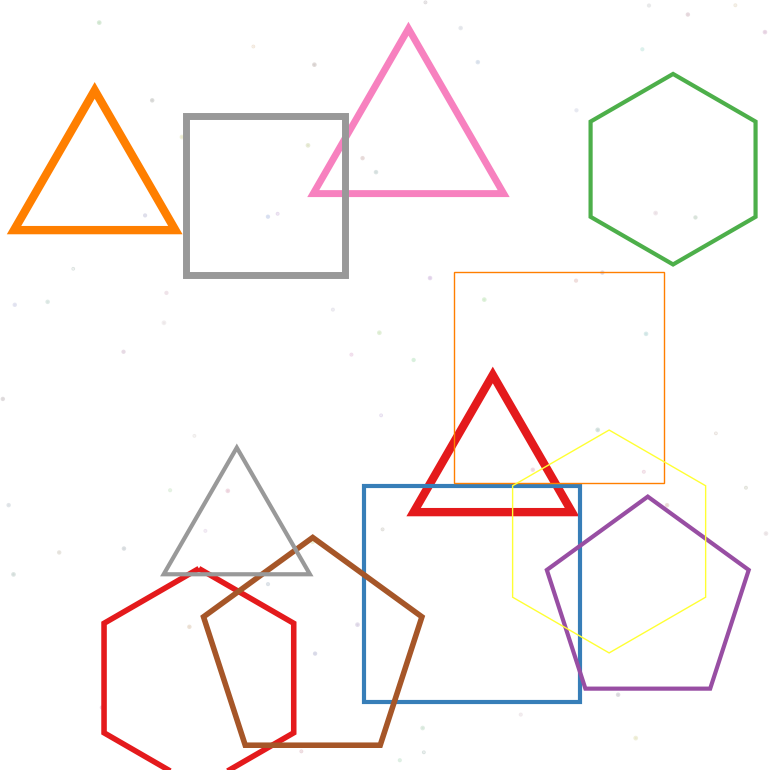[{"shape": "hexagon", "thickness": 2, "radius": 0.71, "center": [0.258, 0.119]}, {"shape": "triangle", "thickness": 3, "radius": 0.59, "center": [0.64, 0.394]}, {"shape": "square", "thickness": 1.5, "radius": 0.7, "center": [0.613, 0.229]}, {"shape": "hexagon", "thickness": 1.5, "radius": 0.62, "center": [0.874, 0.78]}, {"shape": "pentagon", "thickness": 1.5, "radius": 0.69, "center": [0.841, 0.217]}, {"shape": "triangle", "thickness": 3, "radius": 0.6, "center": [0.123, 0.762]}, {"shape": "square", "thickness": 0.5, "radius": 0.68, "center": [0.726, 0.51]}, {"shape": "hexagon", "thickness": 0.5, "radius": 0.72, "center": [0.791, 0.297]}, {"shape": "pentagon", "thickness": 2, "radius": 0.75, "center": [0.406, 0.153]}, {"shape": "triangle", "thickness": 2.5, "radius": 0.71, "center": [0.53, 0.82]}, {"shape": "square", "thickness": 2.5, "radius": 0.52, "center": [0.344, 0.746]}, {"shape": "triangle", "thickness": 1.5, "radius": 0.55, "center": [0.308, 0.309]}]